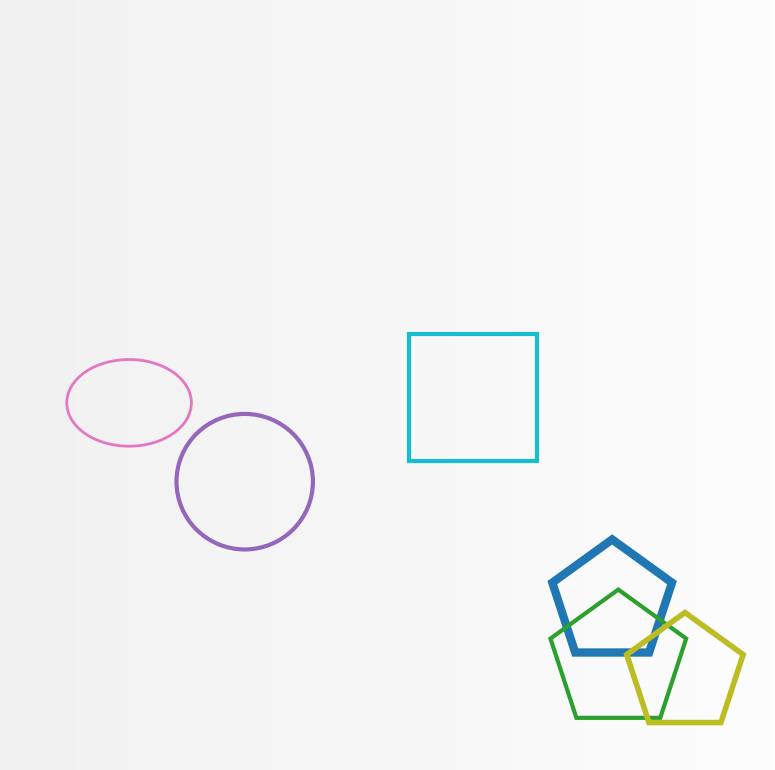[{"shape": "pentagon", "thickness": 3, "radius": 0.41, "center": [0.79, 0.218]}, {"shape": "pentagon", "thickness": 1.5, "radius": 0.46, "center": [0.798, 0.142]}, {"shape": "circle", "thickness": 1.5, "radius": 0.44, "center": [0.316, 0.374]}, {"shape": "oval", "thickness": 1, "radius": 0.4, "center": [0.167, 0.477]}, {"shape": "pentagon", "thickness": 2, "radius": 0.39, "center": [0.884, 0.126]}, {"shape": "square", "thickness": 1.5, "radius": 0.41, "center": [0.611, 0.484]}]